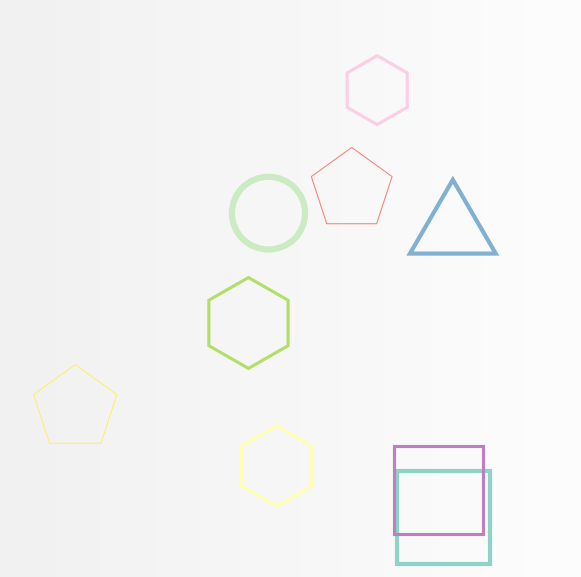[{"shape": "square", "thickness": 2, "radius": 0.4, "center": [0.763, 0.103]}, {"shape": "hexagon", "thickness": 1.5, "radius": 0.35, "center": [0.476, 0.192]}, {"shape": "pentagon", "thickness": 0.5, "radius": 0.37, "center": [0.605, 0.671]}, {"shape": "triangle", "thickness": 2, "radius": 0.43, "center": [0.779, 0.603]}, {"shape": "hexagon", "thickness": 1.5, "radius": 0.39, "center": [0.427, 0.44]}, {"shape": "hexagon", "thickness": 1.5, "radius": 0.3, "center": [0.649, 0.843]}, {"shape": "square", "thickness": 1.5, "radius": 0.38, "center": [0.754, 0.151]}, {"shape": "circle", "thickness": 3, "radius": 0.31, "center": [0.462, 0.63]}, {"shape": "pentagon", "thickness": 0.5, "radius": 0.38, "center": [0.129, 0.293]}]